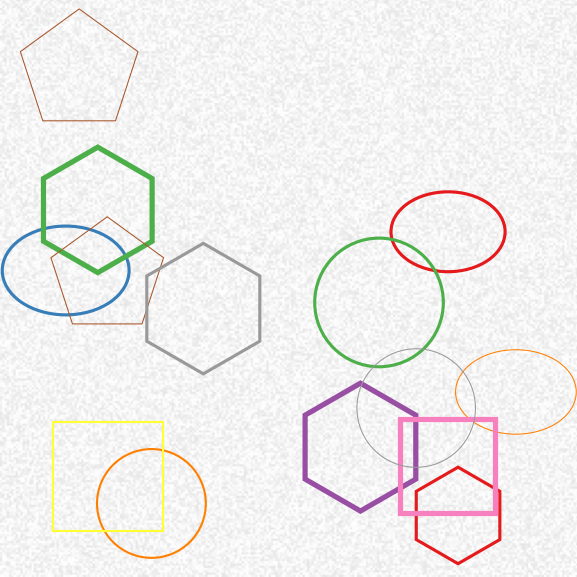[{"shape": "oval", "thickness": 1.5, "radius": 0.49, "center": [0.776, 0.598]}, {"shape": "hexagon", "thickness": 1.5, "radius": 0.42, "center": [0.793, 0.107]}, {"shape": "oval", "thickness": 1.5, "radius": 0.55, "center": [0.114, 0.531]}, {"shape": "circle", "thickness": 1.5, "radius": 0.56, "center": [0.656, 0.475]}, {"shape": "hexagon", "thickness": 2.5, "radius": 0.54, "center": [0.169, 0.636]}, {"shape": "hexagon", "thickness": 2.5, "radius": 0.55, "center": [0.624, 0.225]}, {"shape": "circle", "thickness": 1, "radius": 0.47, "center": [0.262, 0.127]}, {"shape": "oval", "thickness": 0.5, "radius": 0.52, "center": [0.893, 0.32]}, {"shape": "square", "thickness": 1, "radius": 0.47, "center": [0.187, 0.174]}, {"shape": "pentagon", "thickness": 0.5, "radius": 0.51, "center": [0.186, 0.521]}, {"shape": "pentagon", "thickness": 0.5, "radius": 0.54, "center": [0.137, 0.877]}, {"shape": "square", "thickness": 2.5, "radius": 0.41, "center": [0.775, 0.192]}, {"shape": "circle", "thickness": 0.5, "radius": 0.51, "center": [0.721, 0.293]}, {"shape": "hexagon", "thickness": 1.5, "radius": 0.56, "center": [0.352, 0.465]}]